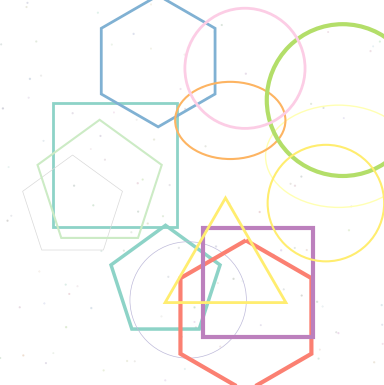[{"shape": "square", "thickness": 2, "radius": 0.81, "center": [0.3, 0.571]}, {"shape": "pentagon", "thickness": 2.5, "radius": 0.74, "center": [0.43, 0.266]}, {"shape": "oval", "thickness": 1, "radius": 0.95, "center": [0.879, 0.594]}, {"shape": "circle", "thickness": 0.5, "radius": 0.76, "center": [0.489, 0.221]}, {"shape": "hexagon", "thickness": 3, "radius": 0.98, "center": [0.639, 0.179]}, {"shape": "hexagon", "thickness": 2, "radius": 0.85, "center": [0.411, 0.841]}, {"shape": "oval", "thickness": 1.5, "radius": 0.72, "center": [0.598, 0.687]}, {"shape": "circle", "thickness": 3, "radius": 0.99, "center": [0.89, 0.74]}, {"shape": "circle", "thickness": 2, "radius": 0.78, "center": [0.636, 0.823]}, {"shape": "pentagon", "thickness": 0.5, "radius": 0.68, "center": [0.188, 0.461]}, {"shape": "square", "thickness": 3, "radius": 0.71, "center": [0.67, 0.266]}, {"shape": "pentagon", "thickness": 1.5, "radius": 0.85, "center": [0.259, 0.519]}, {"shape": "circle", "thickness": 1.5, "radius": 0.76, "center": [0.846, 0.472]}, {"shape": "triangle", "thickness": 2, "radius": 0.91, "center": [0.586, 0.305]}]